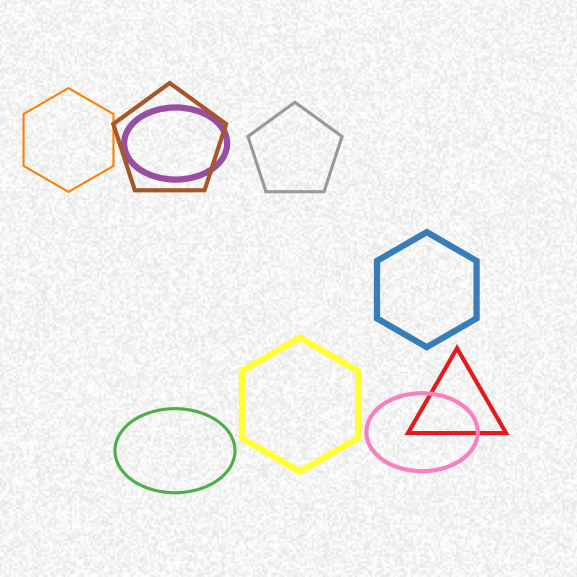[{"shape": "triangle", "thickness": 2, "radius": 0.49, "center": [0.791, 0.298]}, {"shape": "hexagon", "thickness": 3, "radius": 0.5, "center": [0.739, 0.498]}, {"shape": "oval", "thickness": 1.5, "radius": 0.52, "center": [0.303, 0.219]}, {"shape": "oval", "thickness": 3, "radius": 0.45, "center": [0.304, 0.751]}, {"shape": "hexagon", "thickness": 1, "radius": 0.45, "center": [0.119, 0.757]}, {"shape": "hexagon", "thickness": 3, "radius": 0.58, "center": [0.519, 0.298]}, {"shape": "pentagon", "thickness": 2, "radius": 0.51, "center": [0.294, 0.753]}, {"shape": "oval", "thickness": 2, "radius": 0.48, "center": [0.731, 0.251]}, {"shape": "pentagon", "thickness": 1.5, "radius": 0.43, "center": [0.511, 0.736]}]